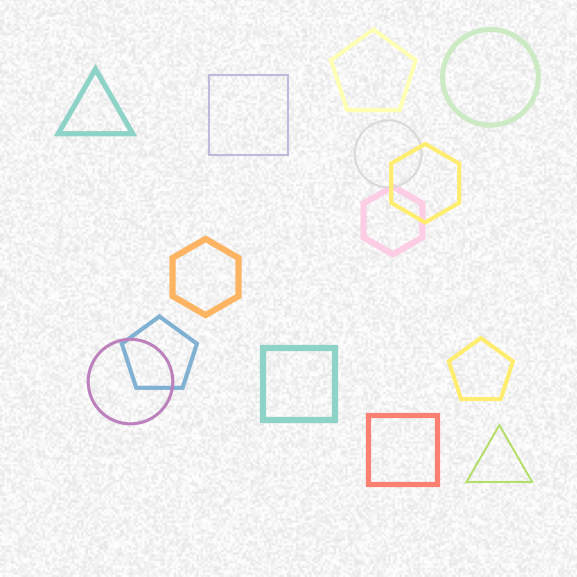[{"shape": "square", "thickness": 3, "radius": 0.31, "center": [0.518, 0.334]}, {"shape": "triangle", "thickness": 2.5, "radius": 0.37, "center": [0.165, 0.805]}, {"shape": "pentagon", "thickness": 2, "radius": 0.39, "center": [0.647, 0.871]}, {"shape": "square", "thickness": 1, "radius": 0.34, "center": [0.431, 0.8]}, {"shape": "square", "thickness": 2.5, "radius": 0.3, "center": [0.697, 0.221]}, {"shape": "pentagon", "thickness": 2, "radius": 0.34, "center": [0.276, 0.383]}, {"shape": "hexagon", "thickness": 3, "radius": 0.33, "center": [0.356, 0.519]}, {"shape": "triangle", "thickness": 1, "radius": 0.33, "center": [0.865, 0.197]}, {"shape": "hexagon", "thickness": 3, "radius": 0.29, "center": [0.68, 0.617]}, {"shape": "circle", "thickness": 1, "radius": 0.29, "center": [0.672, 0.733]}, {"shape": "circle", "thickness": 1.5, "radius": 0.37, "center": [0.226, 0.338]}, {"shape": "circle", "thickness": 2.5, "radius": 0.41, "center": [0.849, 0.865]}, {"shape": "pentagon", "thickness": 2, "radius": 0.29, "center": [0.833, 0.355]}, {"shape": "hexagon", "thickness": 2, "radius": 0.34, "center": [0.736, 0.682]}]